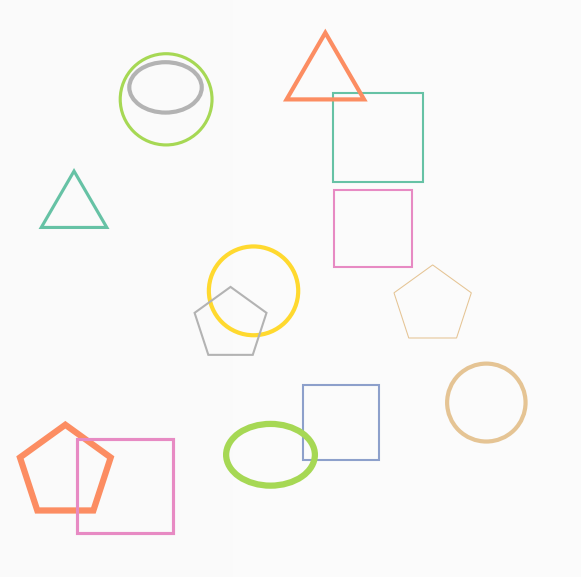[{"shape": "triangle", "thickness": 1.5, "radius": 0.33, "center": [0.127, 0.638]}, {"shape": "square", "thickness": 1, "radius": 0.39, "center": [0.651, 0.761]}, {"shape": "triangle", "thickness": 2, "radius": 0.38, "center": [0.56, 0.865]}, {"shape": "pentagon", "thickness": 3, "radius": 0.41, "center": [0.112, 0.182]}, {"shape": "square", "thickness": 1, "radius": 0.33, "center": [0.587, 0.268]}, {"shape": "square", "thickness": 1.5, "radius": 0.41, "center": [0.215, 0.158]}, {"shape": "square", "thickness": 1, "radius": 0.33, "center": [0.641, 0.604]}, {"shape": "circle", "thickness": 1.5, "radius": 0.39, "center": [0.286, 0.827]}, {"shape": "oval", "thickness": 3, "radius": 0.38, "center": [0.465, 0.212]}, {"shape": "circle", "thickness": 2, "radius": 0.38, "center": [0.436, 0.496]}, {"shape": "circle", "thickness": 2, "radius": 0.34, "center": [0.837, 0.302]}, {"shape": "pentagon", "thickness": 0.5, "radius": 0.35, "center": [0.744, 0.47]}, {"shape": "oval", "thickness": 2, "radius": 0.31, "center": [0.285, 0.848]}, {"shape": "pentagon", "thickness": 1, "radius": 0.33, "center": [0.397, 0.437]}]